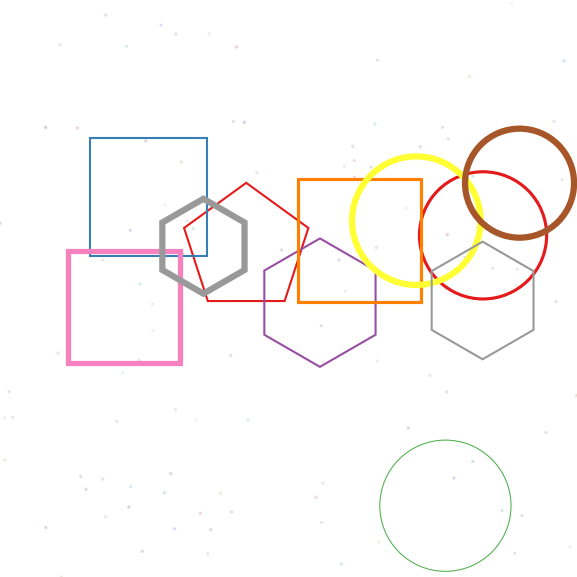[{"shape": "circle", "thickness": 1.5, "radius": 0.55, "center": [0.836, 0.592]}, {"shape": "pentagon", "thickness": 1, "radius": 0.57, "center": [0.426, 0.569]}, {"shape": "square", "thickness": 1, "radius": 0.51, "center": [0.257, 0.657]}, {"shape": "circle", "thickness": 0.5, "radius": 0.57, "center": [0.771, 0.123]}, {"shape": "hexagon", "thickness": 1, "radius": 0.56, "center": [0.554, 0.475]}, {"shape": "square", "thickness": 1.5, "radius": 0.53, "center": [0.622, 0.583]}, {"shape": "circle", "thickness": 3, "radius": 0.56, "center": [0.721, 0.617]}, {"shape": "circle", "thickness": 3, "radius": 0.47, "center": [0.9, 0.682]}, {"shape": "square", "thickness": 2.5, "radius": 0.49, "center": [0.215, 0.467]}, {"shape": "hexagon", "thickness": 3, "radius": 0.41, "center": [0.352, 0.573]}, {"shape": "hexagon", "thickness": 1, "radius": 0.51, "center": [0.836, 0.479]}]